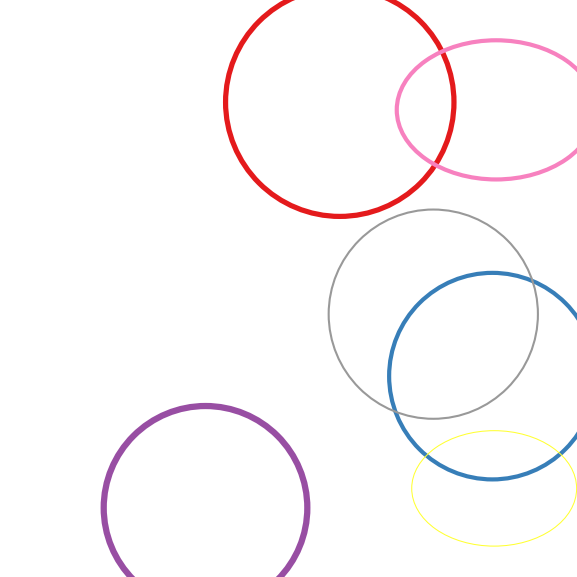[{"shape": "circle", "thickness": 2.5, "radius": 0.99, "center": [0.588, 0.822]}, {"shape": "circle", "thickness": 2, "radius": 0.89, "center": [0.853, 0.348]}, {"shape": "circle", "thickness": 3, "radius": 0.88, "center": [0.356, 0.12]}, {"shape": "oval", "thickness": 0.5, "radius": 0.71, "center": [0.856, 0.153]}, {"shape": "oval", "thickness": 2, "radius": 0.86, "center": [0.859, 0.809]}, {"shape": "circle", "thickness": 1, "radius": 0.91, "center": [0.75, 0.455]}]